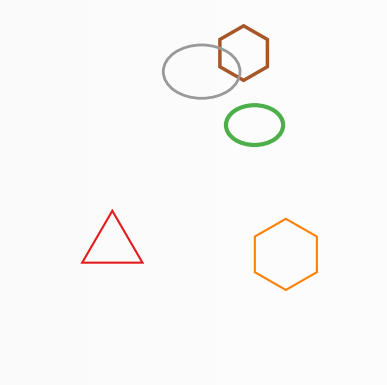[{"shape": "triangle", "thickness": 1.5, "radius": 0.45, "center": [0.29, 0.363]}, {"shape": "oval", "thickness": 3, "radius": 0.37, "center": [0.657, 0.675]}, {"shape": "hexagon", "thickness": 1.5, "radius": 0.46, "center": [0.738, 0.339]}, {"shape": "hexagon", "thickness": 2.5, "radius": 0.35, "center": [0.629, 0.862]}, {"shape": "oval", "thickness": 2, "radius": 0.49, "center": [0.52, 0.814]}]